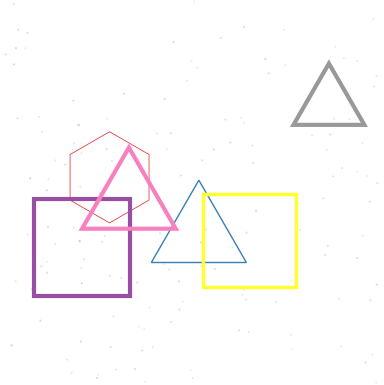[{"shape": "hexagon", "thickness": 0.5, "radius": 0.59, "center": [0.285, 0.539]}, {"shape": "triangle", "thickness": 1, "radius": 0.71, "center": [0.517, 0.389]}, {"shape": "square", "thickness": 3, "radius": 0.63, "center": [0.213, 0.358]}, {"shape": "square", "thickness": 2.5, "radius": 0.61, "center": [0.647, 0.376]}, {"shape": "triangle", "thickness": 3, "radius": 0.7, "center": [0.335, 0.476]}, {"shape": "triangle", "thickness": 3, "radius": 0.53, "center": [0.854, 0.729]}]